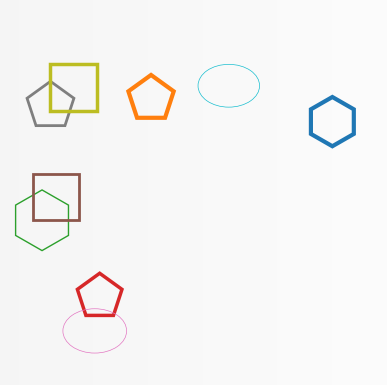[{"shape": "hexagon", "thickness": 3, "radius": 0.32, "center": [0.858, 0.684]}, {"shape": "pentagon", "thickness": 3, "radius": 0.31, "center": [0.39, 0.744]}, {"shape": "hexagon", "thickness": 1, "radius": 0.39, "center": [0.108, 0.428]}, {"shape": "pentagon", "thickness": 2.5, "radius": 0.3, "center": [0.257, 0.23]}, {"shape": "square", "thickness": 2, "radius": 0.3, "center": [0.145, 0.488]}, {"shape": "oval", "thickness": 0.5, "radius": 0.41, "center": [0.245, 0.141]}, {"shape": "pentagon", "thickness": 2, "radius": 0.32, "center": [0.13, 0.725]}, {"shape": "square", "thickness": 2.5, "radius": 0.3, "center": [0.19, 0.772]}, {"shape": "oval", "thickness": 0.5, "radius": 0.4, "center": [0.59, 0.777]}]